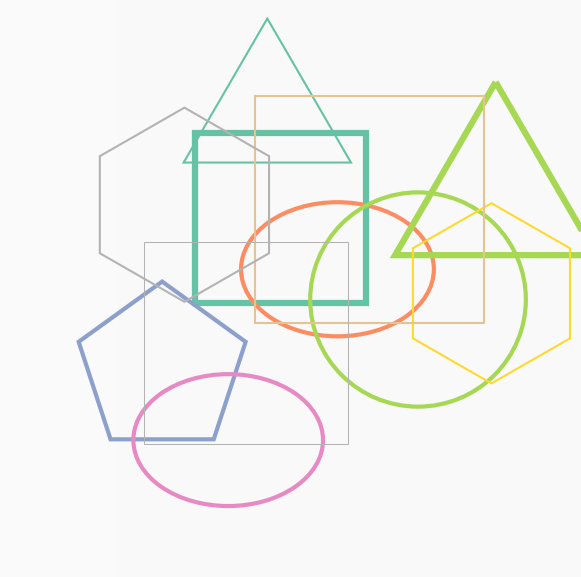[{"shape": "square", "thickness": 3, "radius": 0.74, "center": [0.483, 0.622]}, {"shape": "triangle", "thickness": 1, "radius": 0.83, "center": [0.46, 0.801]}, {"shape": "oval", "thickness": 2, "radius": 0.83, "center": [0.581, 0.533]}, {"shape": "pentagon", "thickness": 2, "radius": 0.76, "center": [0.279, 0.361]}, {"shape": "oval", "thickness": 2, "radius": 0.82, "center": [0.393, 0.237]}, {"shape": "triangle", "thickness": 3, "radius": 1.0, "center": [0.853, 0.657]}, {"shape": "circle", "thickness": 2, "radius": 0.93, "center": [0.719, 0.481]}, {"shape": "hexagon", "thickness": 1, "radius": 0.78, "center": [0.845, 0.491]}, {"shape": "square", "thickness": 1, "radius": 0.98, "center": [0.636, 0.636]}, {"shape": "square", "thickness": 0.5, "radius": 0.88, "center": [0.423, 0.405]}, {"shape": "hexagon", "thickness": 1, "radius": 0.84, "center": [0.317, 0.645]}]